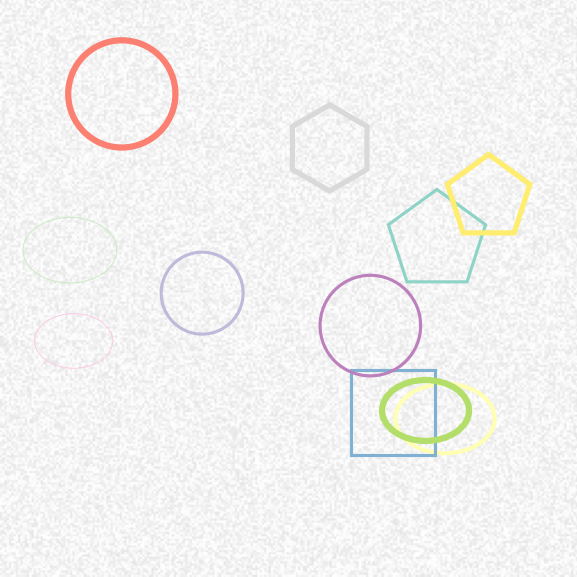[{"shape": "pentagon", "thickness": 1.5, "radius": 0.44, "center": [0.757, 0.583]}, {"shape": "oval", "thickness": 2, "radius": 0.43, "center": [0.771, 0.274]}, {"shape": "circle", "thickness": 1.5, "radius": 0.35, "center": [0.35, 0.492]}, {"shape": "circle", "thickness": 3, "radius": 0.46, "center": [0.211, 0.837]}, {"shape": "square", "thickness": 1.5, "radius": 0.36, "center": [0.681, 0.285]}, {"shape": "oval", "thickness": 3, "radius": 0.38, "center": [0.737, 0.288]}, {"shape": "oval", "thickness": 0.5, "radius": 0.34, "center": [0.128, 0.409]}, {"shape": "hexagon", "thickness": 2.5, "radius": 0.37, "center": [0.571, 0.743]}, {"shape": "circle", "thickness": 1.5, "radius": 0.44, "center": [0.641, 0.435]}, {"shape": "oval", "thickness": 0.5, "radius": 0.41, "center": [0.121, 0.566]}, {"shape": "pentagon", "thickness": 2.5, "radius": 0.38, "center": [0.846, 0.657]}]